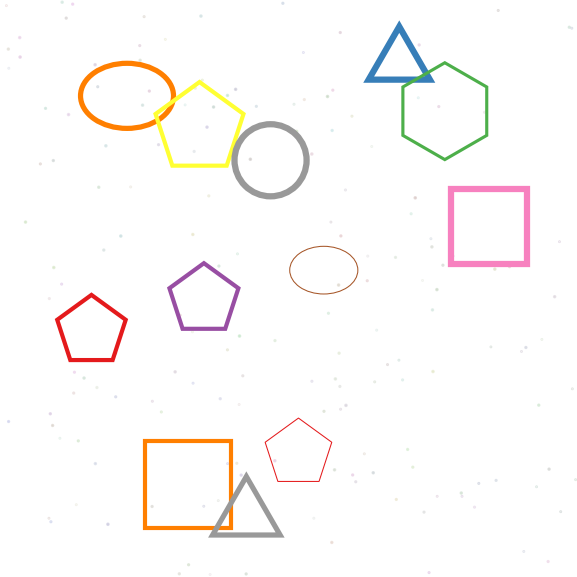[{"shape": "pentagon", "thickness": 2, "radius": 0.31, "center": [0.158, 0.426]}, {"shape": "pentagon", "thickness": 0.5, "radius": 0.3, "center": [0.517, 0.215]}, {"shape": "triangle", "thickness": 3, "radius": 0.31, "center": [0.691, 0.892]}, {"shape": "hexagon", "thickness": 1.5, "radius": 0.42, "center": [0.77, 0.807]}, {"shape": "pentagon", "thickness": 2, "radius": 0.31, "center": [0.353, 0.481]}, {"shape": "square", "thickness": 2, "radius": 0.38, "center": [0.325, 0.161]}, {"shape": "oval", "thickness": 2.5, "radius": 0.4, "center": [0.22, 0.833]}, {"shape": "pentagon", "thickness": 2, "radius": 0.4, "center": [0.345, 0.777]}, {"shape": "oval", "thickness": 0.5, "radius": 0.29, "center": [0.561, 0.531]}, {"shape": "square", "thickness": 3, "radius": 0.33, "center": [0.847, 0.607]}, {"shape": "circle", "thickness": 3, "radius": 0.31, "center": [0.468, 0.722]}, {"shape": "triangle", "thickness": 2.5, "radius": 0.34, "center": [0.427, 0.106]}]